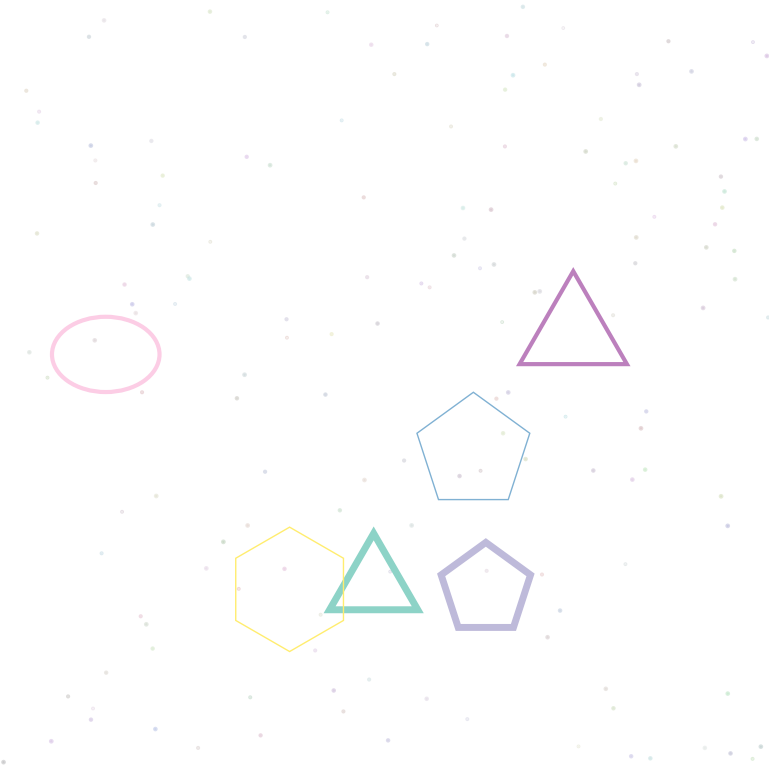[{"shape": "triangle", "thickness": 2.5, "radius": 0.33, "center": [0.485, 0.241]}, {"shape": "pentagon", "thickness": 2.5, "radius": 0.31, "center": [0.631, 0.235]}, {"shape": "pentagon", "thickness": 0.5, "radius": 0.39, "center": [0.615, 0.414]}, {"shape": "oval", "thickness": 1.5, "radius": 0.35, "center": [0.137, 0.54]}, {"shape": "triangle", "thickness": 1.5, "radius": 0.4, "center": [0.744, 0.567]}, {"shape": "hexagon", "thickness": 0.5, "radius": 0.4, "center": [0.376, 0.235]}]